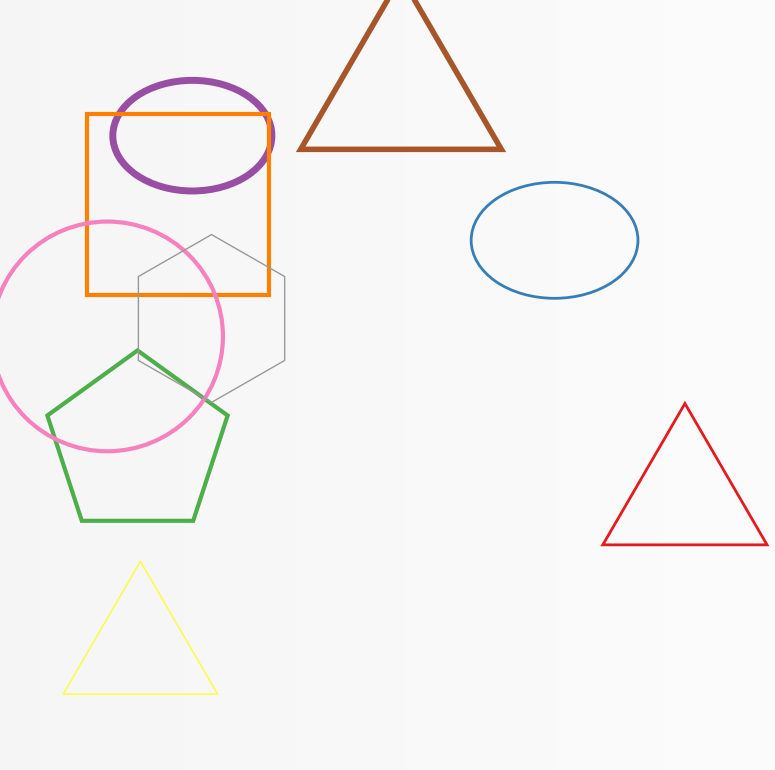[{"shape": "triangle", "thickness": 1, "radius": 0.61, "center": [0.884, 0.354]}, {"shape": "oval", "thickness": 1, "radius": 0.54, "center": [0.716, 0.688]}, {"shape": "pentagon", "thickness": 1.5, "radius": 0.61, "center": [0.177, 0.423]}, {"shape": "oval", "thickness": 2.5, "radius": 0.51, "center": [0.248, 0.824]}, {"shape": "square", "thickness": 1.5, "radius": 0.59, "center": [0.229, 0.734]}, {"shape": "triangle", "thickness": 0.5, "radius": 0.58, "center": [0.181, 0.156]}, {"shape": "triangle", "thickness": 2, "radius": 0.75, "center": [0.517, 0.881]}, {"shape": "circle", "thickness": 1.5, "radius": 0.75, "center": [0.139, 0.563]}, {"shape": "hexagon", "thickness": 0.5, "radius": 0.54, "center": [0.273, 0.586]}]